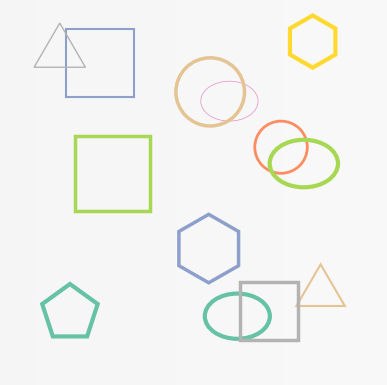[{"shape": "pentagon", "thickness": 3, "radius": 0.38, "center": [0.181, 0.187]}, {"shape": "oval", "thickness": 3, "radius": 0.42, "center": [0.612, 0.179]}, {"shape": "circle", "thickness": 2, "radius": 0.34, "center": [0.725, 0.618]}, {"shape": "square", "thickness": 1.5, "radius": 0.44, "center": [0.258, 0.837]}, {"shape": "hexagon", "thickness": 2.5, "radius": 0.44, "center": [0.539, 0.354]}, {"shape": "oval", "thickness": 0.5, "radius": 0.37, "center": [0.592, 0.737]}, {"shape": "oval", "thickness": 3, "radius": 0.44, "center": [0.784, 0.575]}, {"shape": "square", "thickness": 2.5, "radius": 0.48, "center": [0.29, 0.55]}, {"shape": "hexagon", "thickness": 3, "radius": 0.34, "center": [0.807, 0.892]}, {"shape": "circle", "thickness": 2.5, "radius": 0.44, "center": [0.542, 0.761]}, {"shape": "triangle", "thickness": 1.5, "radius": 0.36, "center": [0.827, 0.241]}, {"shape": "triangle", "thickness": 1, "radius": 0.38, "center": [0.154, 0.864]}, {"shape": "square", "thickness": 2.5, "radius": 0.37, "center": [0.693, 0.192]}]